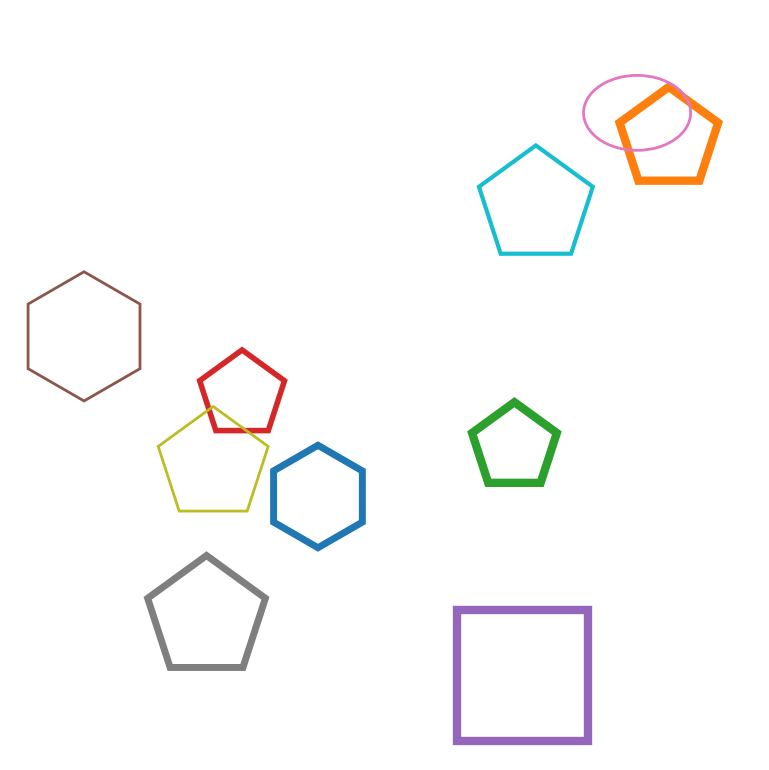[{"shape": "hexagon", "thickness": 2.5, "radius": 0.33, "center": [0.413, 0.355]}, {"shape": "pentagon", "thickness": 3, "radius": 0.34, "center": [0.869, 0.82]}, {"shape": "pentagon", "thickness": 3, "radius": 0.29, "center": [0.668, 0.42]}, {"shape": "pentagon", "thickness": 2, "radius": 0.29, "center": [0.314, 0.488]}, {"shape": "square", "thickness": 3, "radius": 0.42, "center": [0.678, 0.123]}, {"shape": "hexagon", "thickness": 1, "radius": 0.42, "center": [0.109, 0.563]}, {"shape": "oval", "thickness": 1, "radius": 0.35, "center": [0.827, 0.853]}, {"shape": "pentagon", "thickness": 2.5, "radius": 0.4, "center": [0.268, 0.198]}, {"shape": "pentagon", "thickness": 1, "radius": 0.38, "center": [0.277, 0.397]}, {"shape": "pentagon", "thickness": 1.5, "radius": 0.39, "center": [0.696, 0.733]}]